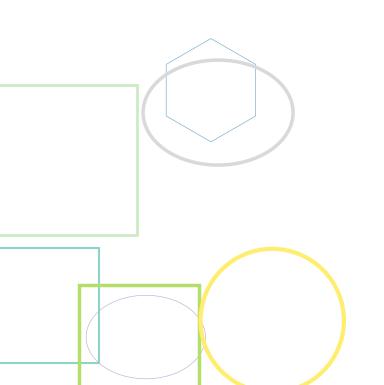[{"shape": "square", "thickness": 1.5, "radius": 0.75, "center": [0.108, 0.207]}, {"shape": "oval", "thickness": 0.5, "radius": 0.77, "center": [0.379, 0.125]}, {"shape": "hexagon", "thickness": 0.5, "radius": 0.67, "center": [0.548, 0.766]}, {"shape": "square", "thickness": 2.5, "radius": 0.78, "center": [0.361, 0.102]}, {"shape": "oval", "thickness": 2.5, "radius": 0.97, "center": [0.566, 0.708]}, {"shape": "square", "thickness": 2, "radius": 0.97, "center": [0.162, 0.584]}, {"shape": "circle", "thickness": 3, "radius": 0.93, "center": [0.707, 0.167]}]